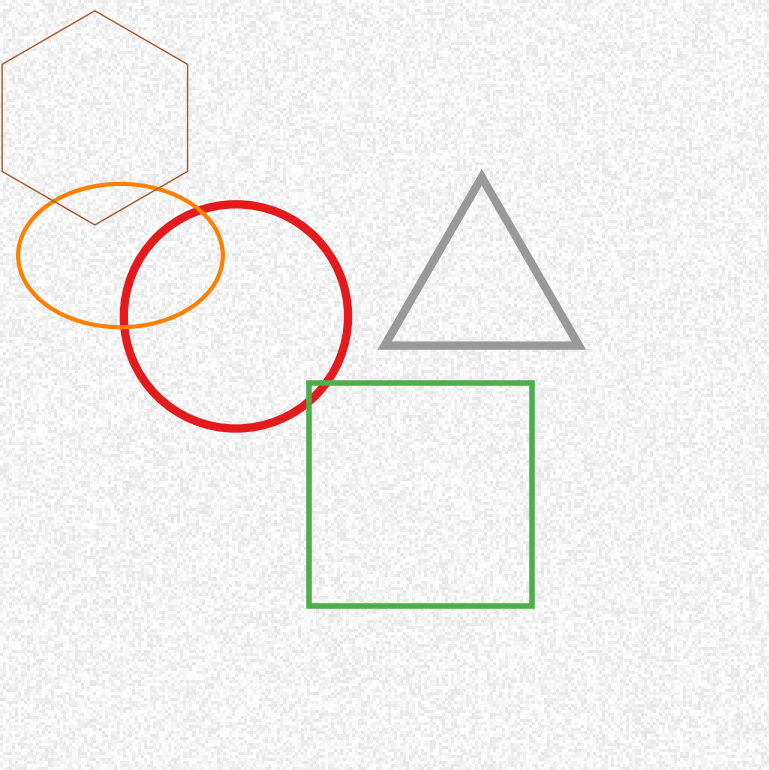[{"shape": "circle", "thickness": 3, "radius": 0.73, "center": [0.306, 0.589]}, {"shape": "square", "thickness": 2, "radius": 0.72, "center": [0.546, 0.358]}, {"shape": "oval", "thickness": 1.5, "radius": 0.66, "center": [0.156, 0.668]}, {"shape": "hexagon", "thickness": 0.5, "radius": 0.7, "center": [0.123, 0.847]}, {"shape": "triangle", "thickness": 3, "radius": 0.73, "center": [0.626, 0.624]}]